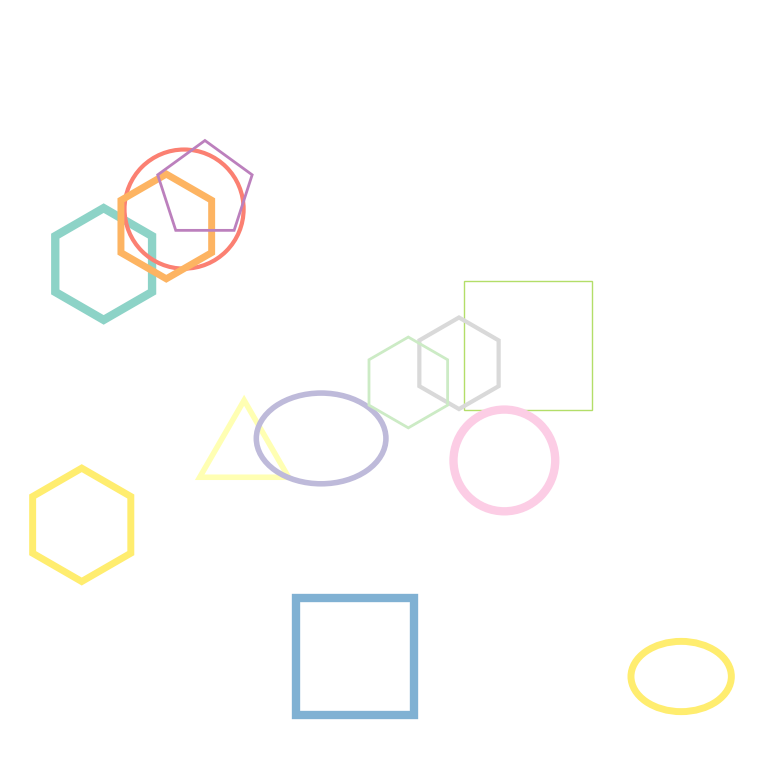[{"shape": "hexagon", "thickness": 3, "radius": 0.36, "center": [0.135, 0.657]}, {"shape": "triangle", "thickness": 2, "radius": 0.33, "center": [0.317, 0.414]}, {"shape": "oval", "thickness": 2, "radius": 0.42, "center": [0.417, 0.431]}, {"shape": "circle", "thickness": 1.5, "radius": 0.39, "center": [0.239, 0.728]}, {"shape": "square", "thickness": 3, "radius": 0.38, "center": [0.461, 0.147]}, {"shape": "hexagon", "thickness": 2.5, "radius": 0.34, "center": [0.216, 0.706]}, {"shape": "square", "thickness": 0.5, "radius": 0.42, "center": [0.686, 0.551]}, {"shape": "circle", "thickness": 3, "radius": 0.33, "center": [0.655, 0.402]}, {"shape": "hexagon", "thickness": 1.5, "radius": 0.3, "center": [0.596, 0.528]}, {"shape": "pentagon", "thickness": 1, "radius": 0.32, "center": [0.266, 0.753]}, {"shape": "hexagon", "thickness": 1, "radius": 0.29, "center": [0.53, 0.503]}, {"shape": "oval", "thickness": 2.5, "radius": 0.33, "center": [0.885, 0.121]}, {"shape": "hexagon", "thickness": 2.5, "radius": 0.37, "center": [0.106, 0.318]}]